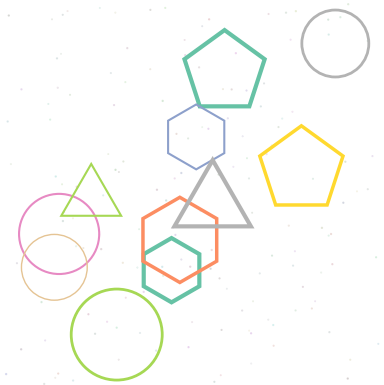[{"shape": "hexagon", "thickness": 3, "radius": 0.42, "center": [0.446, 0.298]}, {"shape": "pentagon", "thickness": 3, "radius": 0.55, "center": [0.583, 0.812]}, {"shape": "hexagon", "thickness": 2.5, "radius": 0.55, "center": [0.467, 0.377]}, {"shape": "hexagon", "thickness": 1.5, "radius": 0.42, "center": [0.51, 0.644]}, {"shape": "circle", "thickness": 1.5, "radius": 0.52, "center": [0.154, 0.392]}, {"shape": "triangle", "thickness": 1.5, "radius": 0.45, "center": [0.237, 0.484]}, {"shape": "circle", "thickness": 2, "radius": 0.59, "center": [0.303, 0.131]}, {"shape": "pentagon", "thickness": 2.5, "radius": 0.57, "center": [0.783, 0.56]}, {"shape": "circle", "thickness": 1, "radius": 0.43, "center": [0.141, 0.306]}, {"shape": "triangle", "thickness": 3, "radius": 0.57, "center": [0.552, 0.469]}, {"shape": "circle", "thickness": 2, "radius": 0.43, "center": [0.871, 0.887]}]